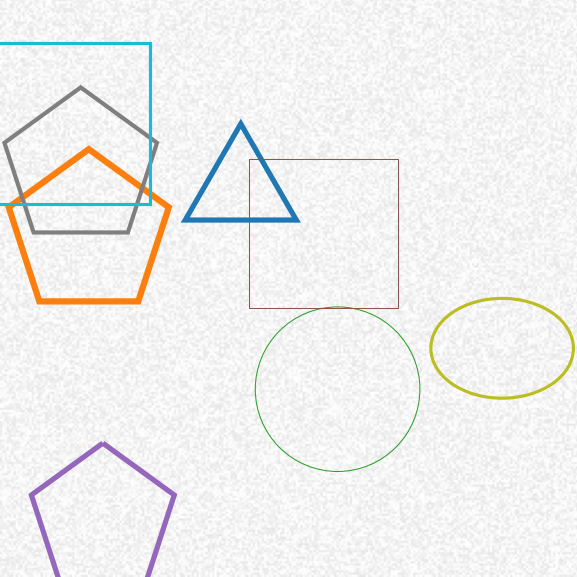[{"shape": "triangle", "thickness": 2.5, "radius": 0.56, "center": [0.417, 0.674]}, {"shape": "pentagon", "thickness": 3, "radius": 0.73, "center": [0.154, 0.595]}, {"shape": "circle", "thickness": 0.5, "radius": 0.71, "center": [0.585, 0.325]}, {"shape": "pentagon", "thickness": 2.5, "radius": 0.65, "center": [0.178, 0.102]}, {"shape": "square", "thickness": 0.5, "radius": 0.64, "center": [0.56, 0.595]}, {"shape": "pentagon", "thickness": 2, "radius": 0.69, "center": [0.14, 0.709]}, {"shape": "oval", "thickness": 1.5, "radius": 0.62, "center": [0.869, 0.396]}, {"shape": "square", "thickness": 1.5, "radius": 0.7, "center": [0.121, 0.785]}]